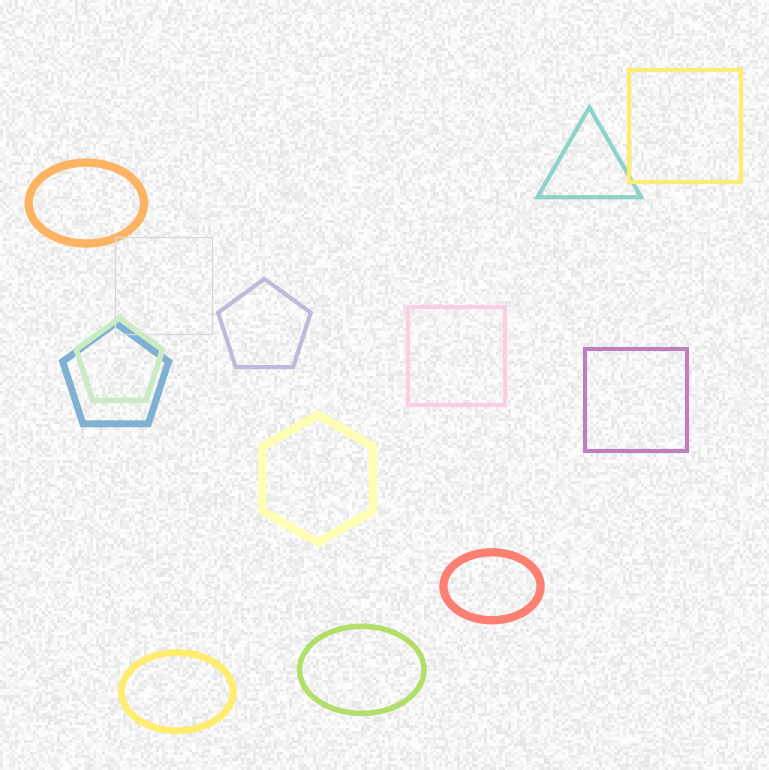[{"shape": "triangle", "thickness": 1.5, "radius": 0.39, "center": [0.765, 0.783]}, {"shape": "hexagon", "thickness": 3, "radius": 0.42, "center": [0.413, 0.378]}, {"shape": "pentagon", "thickness": 1.5, "radius": 0.32, "center": [0.343, 0.574]}, {"shape": "oval", "thickness": 3, "radius": 0.32, "center": [0.639, 0.239]}, {"shape": "pentagon", "thickness": 2.5, "radius": 0.36, "center": [0.15, 0.508]}, {"shape": "oval", "thickness": 3, "radius": 0.37, "center": [0.112, 0.736]}, {"shape": "oval", "thickness": 2, "radius": 0.4, "center": [0.47, 0.13]}, {"shape": "square", "thickness": 1.5, "radius": 0.32, "center": [0.593, 0.538]}, {"shape": "square", "thickness": 0.5, "radius": 0.31, "center": [0.213, 0.63]}, {"shape": "square", "thickness": 1.5, "radius": 0.33, "center": [0.826, 0.48]}, {"shape": "pentagon", "thickness": 2, "radius": 0.29, "center": [0.155, 0.528]}, {"shape": "oval", "thickness": 2.5, "radius": 0.36, "center": [0.23, 0.102]}, {"shape": "square", "thickness": 1.5, "radius": 0.36, "center": [0.89, 0.837]}]